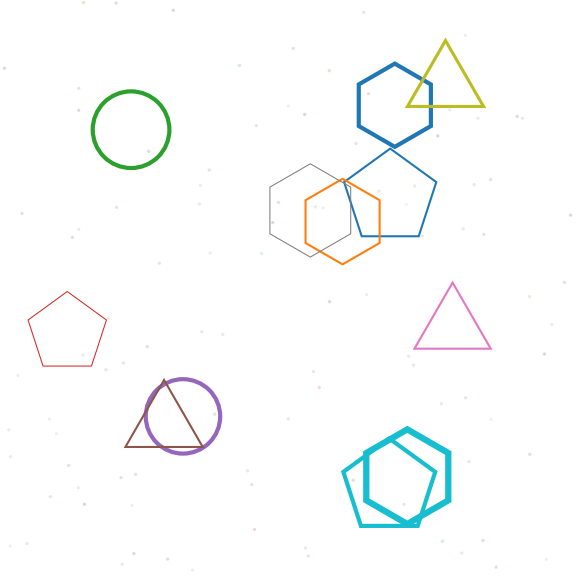[{"shape": "hexagon", "thickness": 2, "radius": 0.36, "center": [0.684, 0.817]}, {"shape": "pentagon", "thickness": 1, "radius": 0.42, "center": [0.676, 0.658]}, {"shape": "hexagon", "thickness": 1, "radius": 0.37, "center": [0.593, 0.615]}, {"shape": "circle", "thickness": 2, "radius": 0.33, "center": [0.227, 0.775]}, {"shape": "pentagon", "thickness": 0.5, "radius": 0.36, "center": [0.116, 0.423]}, {"shape": "circle", "thickness": 2, "radius": 0.32, "center": [0.317, 0.278]}, {"shape": "triangle", "thickness": 1, "radius": 0.39, "center": [0.284, 0.264]}, {"shape": "triangle", "thickness": 1, "radius": 0.38, "center": [0.784, 0.433]}, {"shape": "hexagon", "thickness": 0.5, "radius": 0.4, "center": [0.537, 0.635]}, {"shape": "triangle", "thickness": 1.5, "radius": 0.38, "center": [0.771, 0.853]}, {"shape": "hexagon", "thickness": 3, "radius": 0.41, "center": [0.705, 0.174]}, {"shape": "pentagon", "thickness": 2, "radius": 0.42, "center": [0.674, 0.156]}]